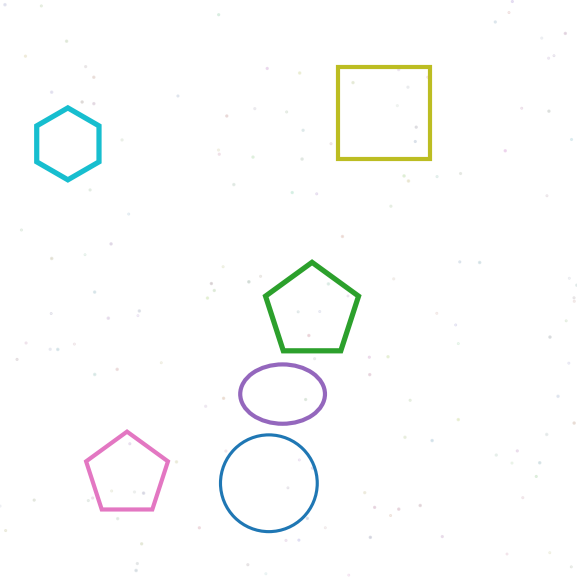[{"shape": "circle", "thickness": 1.5, "radius": 0.42, "center": [0.466, 0.162]}, {"shape": "pentagon", "thickness": 2.5, "radius": 0.42, "center": [0.54, 0.46]}, {"shape": "oval", "thickness": 2, "radius": 0.37, "center": [0.489, 0.317]}, {"shape": "pentagon", "thickness": 2, "radius": 0.37, "center": [0.22, 0.177]}, {"shape": "square", "thickness": 2, "radius": 0.4, "center": [0.665, 0.804]}, {"shape": "hexagon", "thickness": 2.5, "radius": 0.31, "center": [0.118, 0.75]}]